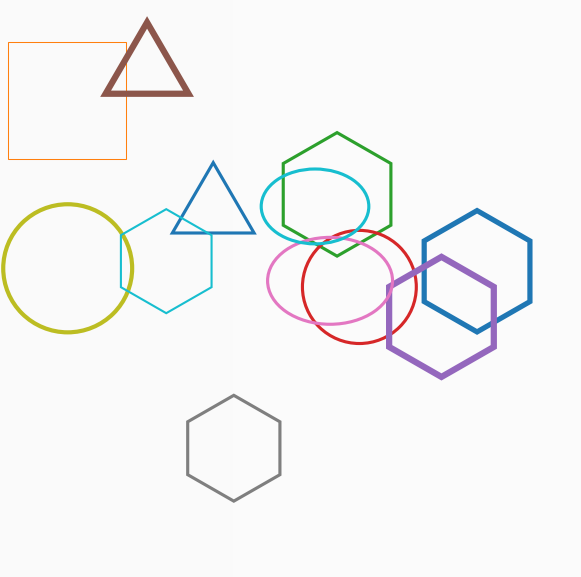[{"shape": "triangle", "thickness": 1.5, "radius": 0.41, "center": [0.367, 0.636]}, {"shape": "hexagon", "thickness": 2.5, "radius": 0.53, "center": [0.821, 0.529]}, {"shape": "square", "thickness": 0.5, "radius": 0.51, "center": [0.115, 0.825]}, {"shape": "hexagon", "thickness": 1.5, "radius": 0.53, "center": [0.58, 0.663]}, {"shape": "circle", "thickness": 1.5, "radius": 0.49, "center": [0.618, 0.502]}, {"shape": "hexagon", "thickness": 3, "radius": 0.52, "center": [0.76, 0.45]}, {"shape": "triangle", "thickness": 3, "radius": 0.41, "center": [0.253, 0.878]}, {"shape": "oval", "thickness": 1.5, "radius": 0.54, "center": [0.568, 0.513]}, {"shape": "hexagon", "thickness": 1.5, "radius": 0.46, "center": [0.402, 0.223]}, {"shape": "circle", "thickness": 2, "radius": 0.55, "center": [0.116, 0.535]}, {"shape": "hexagon", "thickness": 1, "radius": 0.45, "center": [0.286, 0.547]}, {"shape": "oval", "thickness": 1.5, "radius": 0.46, "center": [0.542, 0.642]}]